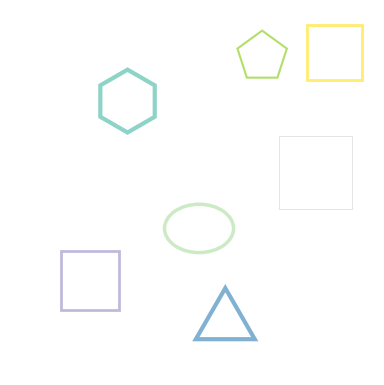[{"shape": "hexagon", "thickness": 3, "radius": 0.41, "center": [0.331, 0.737]}, {"shape": "square", "thickness": 2, "radius": 0.38, "center": [0.233, 0.271]}, {"shape": "triangle", "thickness": 3, "radius": 0.44, "center": [0.585, 0.163]}, {"shape": "pentagon", "thickness": 1.5, "radius": 0.34, "center": [0.681, 0.853]}, {"shape": "square", "thickness": 0.5, "radius": 0.47, "center": [0.819, 0.552]}, {"shape": "oval", "thickness": 2.5, "radius": 0.45, "center": [0.517, 0.407]}, {"shape": "square", "thickness": 2, "radius": 0.36, "center": [0.869, 0.865]}]